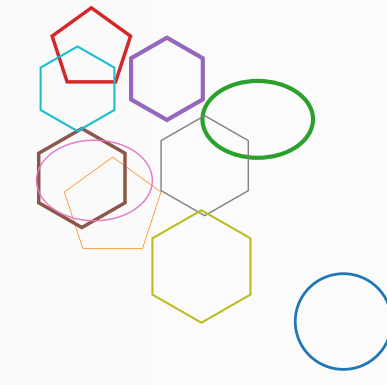[{"shape": "circle", "thickness": 2, "radius": 0.62, "center": [0.886, 0.165]}, {"shape": "pentagon", "thickness": 0.5, "radius": 0.66, "center": [0.291, 0.461]}, {"shape": "oval", "thickness": 3, "radius": 0.71, "center": [0.665, 0.69]}, {"shape": "pentagon", "thickness": 2.5, "radius": 0.53, "center": [0.236, 0.873]}, {"shape": "hexagon", "thickness": 3, "radius": 0.53, "center": [0.431, 0.795]}, {"shape": "hexagon", "thickness": 2.5, "radius": 0.64, "center": [0.211, 0.538]}, {"shape": "oval", "thickness": 1, "radius": 0.75, "center": [0.244, 0.531]}, {"shape": "hexagon", "thickness": 1, "radius": 0.65, "center": [0.528, 0.57]}, {"shape": "hexagon", "thickness": 1.5, "radius": 0.73, "center": [0.52, 0.308]}, {"shape": "hexagon", "thickness": 1.5, "radius": 0.55, "center": [0.2, 0.769]}]